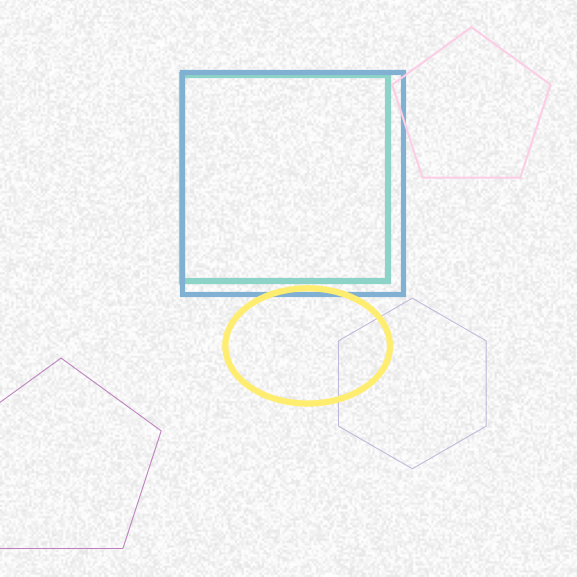[{"shape": "square", "thickness": 3, "radius": 0.89, "center": [0.494, 0.691]}, {"shape": "hexagon", "thickness": 0.5, "radius": 0.74, "center": [0.714, 0.335]}, {"shape": "square", "thickness": 2.5, "radius": 0.96, "center": [0.507, 0.682]}, {"shape": "pentagon", "thickness": 1, "radius": 0.72, "center": [0.816, 0.808]}, {"shape": "pentagon", "thickness": 0.5, "radius": 0.91, "center": [0.106, 0.197]}, {"shape": "oval", "thickness": 3, "radius": 0.71, "center": [0.533, 0.4]}]